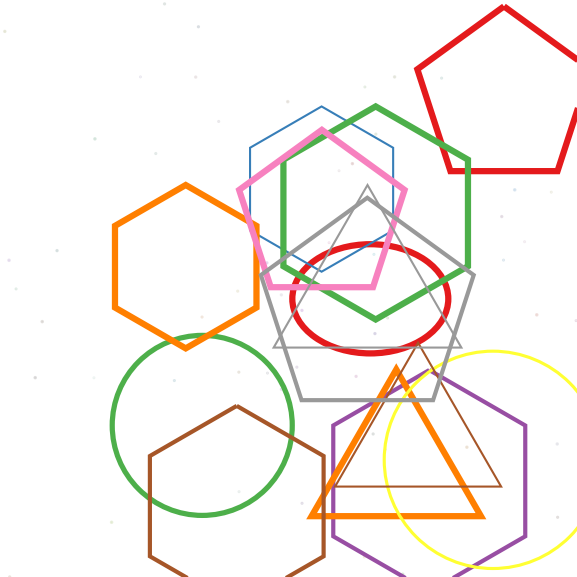[{"shape": "pentagon", "thickness": 3, "radius": 0.79, "center": [0.873, 0.83]}, {"shape": "oval", "thickness": 3, "radius": 0.68, "center": [0.641, 0.482]}, {"shape": "hexagon", "thickness": 1, "radius": 0.72, "center": [0.557, 0.672]}, {"shape": "hexagon", "thickness": 3, "radius": 0.92, "center": [0.651, 0.63]}, {"shape": "circle", "thickness": 2.5, "radius": 0.78, "center": [0.35, 0.263]}, {"shape": "hexagon", "thickness": 2, "radius": 0.96, "center": [0.743, 0.166]}, {"shape": "hexagon", "thickness": 3, "radius": 0.71, "center": [0.322, 0.537]}, {"shape": "triangle", "thickness": 3, "radius": 0.85, "center": [0.686, 0.19]}, {"shape": "circle", "thickness": 1.5, "radius": 0.94, "center": [0.853, 0.203]}, {"shape": "triangle", "thickness": 1, "radius": 0.83, "center": [0.724, 0.24]}, {"shape": "hexagon", "thickness": 2, "radius": 0.87, "center": [0.41, 0.123]}, {"shape": "pentagon", "thickness": 3, "radius": 0.75, "center": [0.557, 0.624]}, {"shape": "pentagon", "thickness": 2, "radius": 0.97, "center": [0.636, 0.463]}, {"shape": "triangle", "thickness": 1, "radius": 0.94, "center": [0.636, 0.491]}]